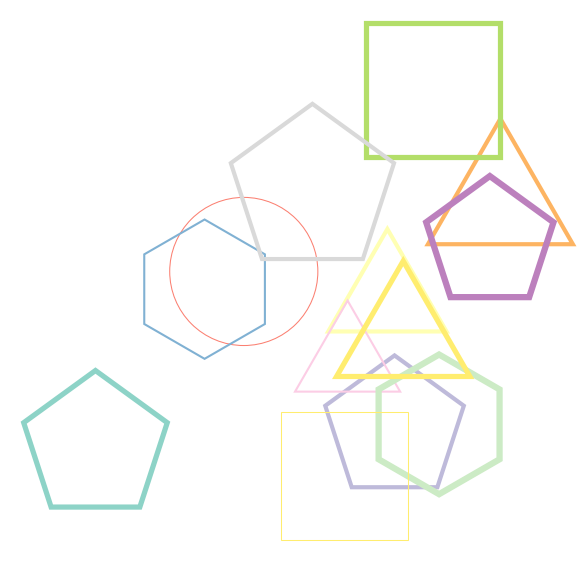[{"shape": "pentagon", "thickness": 2.5, "radius": 0.65, "center": [0.165, 0.227]}, {"shape": "triangle", "thickness": 2, "radius": 0.59, "center": [0.671, 0.484]}, {"shape": "pentagon", "thickness": 2, "radius": 0.63, "center": [0.683, 0.258]}, {"shape": "circle", "thickness": 0.5, "radius": 0.64, "center": [0.422, 0.529]}, {"shape": "hexagon", "thickness": 1, "radius": 0.6, "center": [0.354, 0.498]}, {"shape": "triangle", "thickness": 2, "radius": 0.72, "center": [0.866, 0.649]}, {"shape": "square", "thickness": 2.5, "radius": 0.58, "center": [0.75, 0.843]}, {"shape": "triangle", "thickness": 1, "radius": 0.53, "center": [0.602, 0.374]}, {"shape": "pentagon", "thickness": 2, "radius": 0.74, "center": [0.541, 0.671]}, {"shape": "pentagon", "thickness": 3, "radius": 0.58, "center": [0.848, 0.578]}, {"shape": "hexagon", "thickness": 3, "radius": 0.6, "center": [0.76, 0.264]}, {"shape": "triangle", "thickness": 2.5, "radius": 0.67, "center": [0.698, 0.414]}, {"shape": "square", "thickness": 0.5, "radius": 0.55, "center": [0.597, 0.175]}]